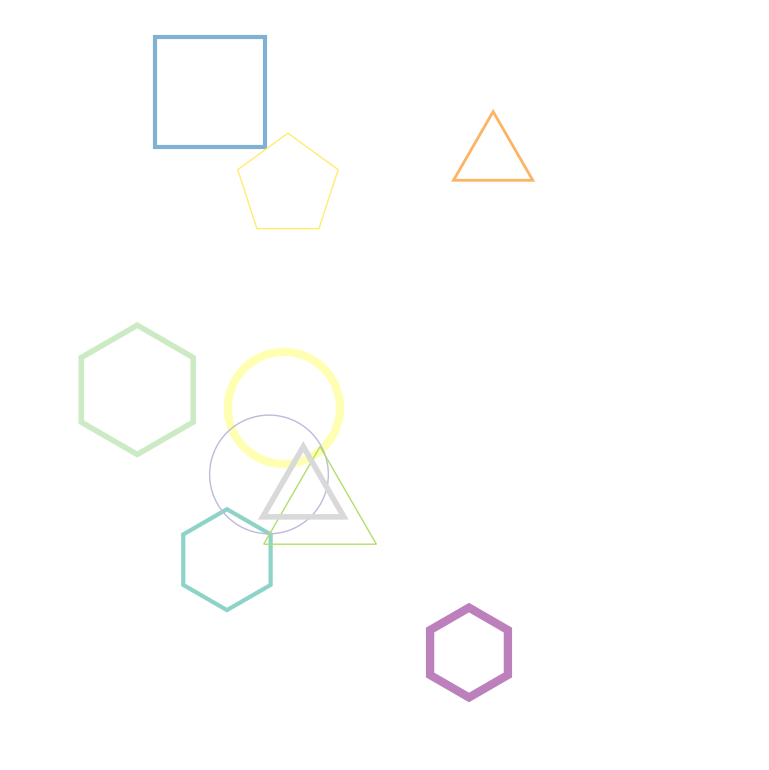[{"shape": "hexagon", "thickness": 1.5, "radius": 0.33, "center": [0.295, 0.273]}, {"shape": "circle", "thickness": 3, "radius": 0.36, "center": [0.369, 0.47]}, {"shape": "circle", "thickness": 0.5, "radius": 0.39, "center": [0.349, 0.384]}, {"shape": "square", "thickness": 1.5, "radius": 0.36, "center": [0.273, 0.88]}, {"shape": "triangle", "thickness": 1, "radius": 0.3, "center": [0.64, 0.796]}, {"shape": "triangle", "thickness": 0.5, "radius": 0.42, "center": [0.416, 0.335]}, {"shape": "triangle", "thickness": 2, "radius": 0.3, "center": [0.394, 0.359]}, {"shape": "hexagon", "thickness": 3, "radius": 0.29, "center": [0.609, 0.153]}, {"shape": "hexagon", "thickness": 2, "radius": 0.42, "center": [0.178, 0.494]}, {"shape": "pentagon", "thickness": 0.5, "radius": 0.34, "center": [0.374, 0.758]}]